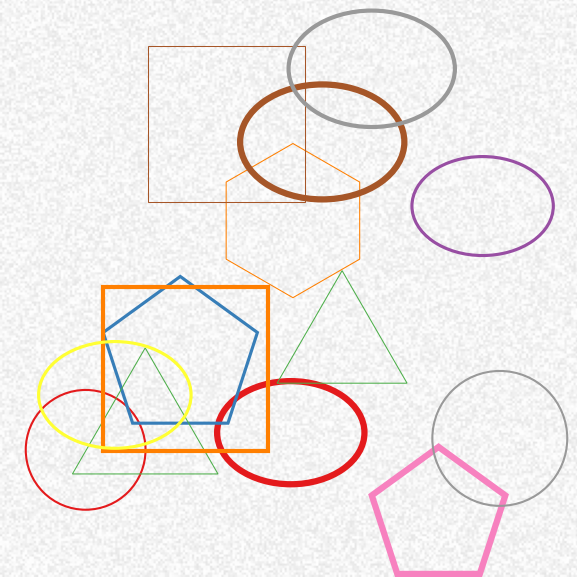[{"shape": "oval", "thickness": 3, "radius": 0.64, "center": [0.504, 0.25]}, {"shape": "circle", "thickness": 1, "radius": 0.52, "center": [0.148, 0.22]}, {"shape": "pentagon", "thickness": 1.5, "radius": 0.7, "center": [0.312, 0.38]}, {"shape": "triangle", "thickness": 0.5, "radius": 0.73, "center": [0.251, 0.251]}, {"shape": "triangle", "thickness": 0.5, "radius": 0.65, "center": [0.592, 0.401]}, {"shape": "oval", "thickness": 1.5, "radius": 0.61, "center": [0.836, 0.642]}, {"shape": "square", "thickness": 2, "radius": 0.71, "center": [0.321, 0.36]}, {"shape": "hexagon", "thickness": 0.5, "radius": 0.67, "center": [0.507, 0.617]}, {"shape": "oval", "thickness": 1.5, "radius": 0.66, "center": [0.199, 0.315]}, {"shape": "square", "thickness": 0.5, "radius": 0.68, "center": [0.392, 0.784]}, {"shape": "oval", "thickness": 3, "radius": 0.71, "center": [0.558, 0.753]}, {"shape": "pentagon", "thickness": 3, "radius": 0.61, "center": [0.759, 0.104]}, {"shape": "circle", "thickness": 1, "radius": 0.58, "center": [0.865, 0.24]}, {"shape": "oval", "thickness": 2, "radius": 0.72, "center": [0.644, 0.88]}]